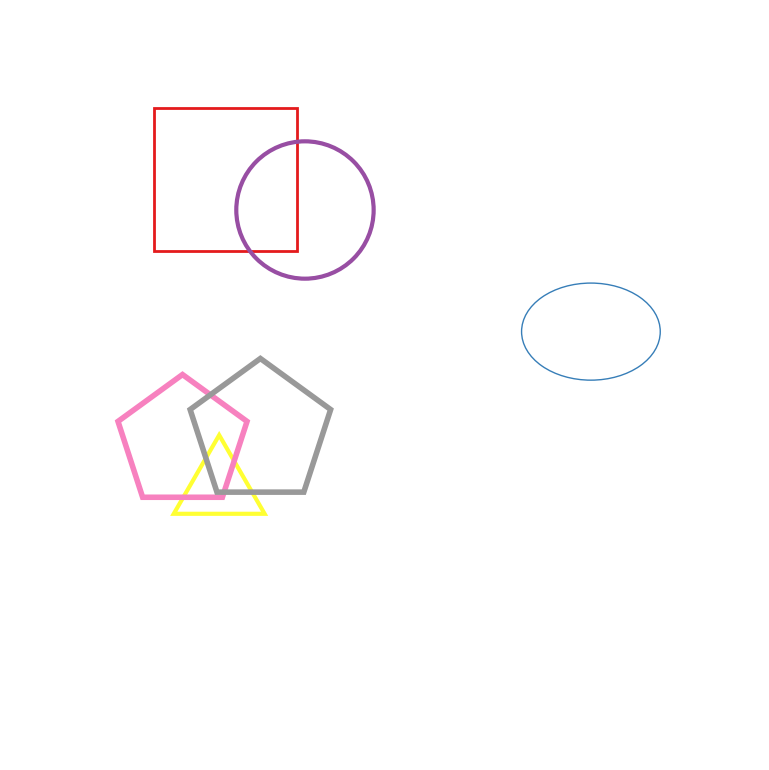[{"shape": "square", "thickness": 1, "radius": 0.46, "center": [0.293, 0.767]}, {"shape": "oval", "thickness": 0.5, "radius": 0.45, "center": [0.767, 0.569]}, {"shape": "circle", "thickness": 1.5, "radius": 0.45, "center": [0.396, 0.727]}, {"shape": "triangle", "thickness": 1.5, "radius": 0.34, "center": [0.285, 0.367]}, {"shape": "pentagon", "thickness": 2, "radius": 0.44, "center": [0.237, 0.425]}, {"shape": "pentagon", "thickness": 2, "radius": 0.48, "center": [0.338, 0.438]}]